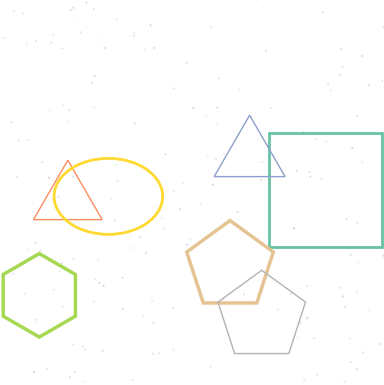[{"shape": "square", "thickness": 2, "radius": 0.74, "center": [0.845, 0.507]}, {"shape": "triangle", "thickness": 1, "radius": 0.51, "center": [0.176, 0.481]}, {"shape": "triangle", "thickness": 1, "radius": 0.53, "center": [0.648, 0.594]}, {"shape": "hexagon", "thickness": 2.5, "radius": 0.54, "center": [0.102, 0.233]}, {"shape": "oval", "thickness": 2, "radius": 0.71, "center": [0.281, 0.49]}, {"shape": "pentagon", "thickness": 2.5, "radius": 0.59, "center": [0.597, 0.309]}, {"shape": "pentagon", "thickness": 1, "radius": 0.6, "center": [0.68, 0.178]}]